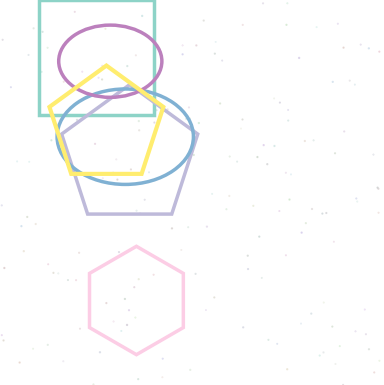[{"shape": "square", "thickness": 2.5, "radius": 0.74, "center": [0.251, 0.851]}, {"shape": "pentagon", "thickness": 2.5, "radius": 0.93, "center": [0.337, 0.594]}, {"shape": "oval", "thickness": 2.5, "radius": 0.89, "center": [0.325, 0.645]}, {"shape": "hexagon", "thickness": 2.5, "radius": 0.7, "center": [0.354, 0.22]}, {"shape": "oval", "thickness": 2.5, "radius": 0.67, "center": [0.286, 0.841]}, {"shape": "pentagon", "thickness": 3, "radius": 0.78, "center": [0.276, 0.674]}]